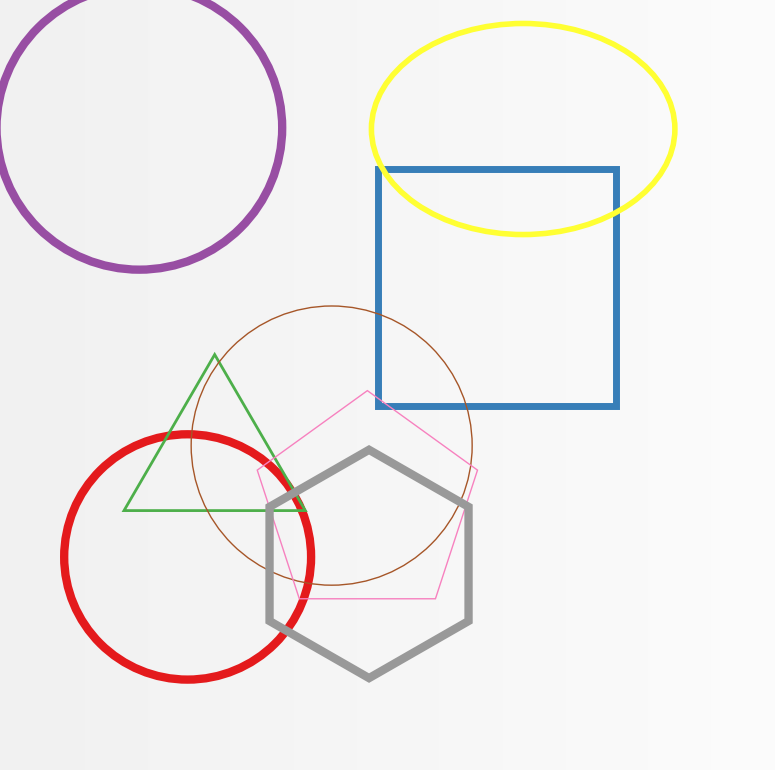[{"shape": "circle", "thickness": 3, "radius": 0.8, "center": [0.242, 0.277]}, {"shape": "square", "thickness": 2.5, "radius": 0.77, "center": [0.641, 0.627]}, {"shape": "triangle", "thickness": 1, "radius": 0.68, "center": [0.277, 0.404]}, {"shape": "circle", "thickness": 3, "radius": 0.92, "center": [0.18, 0.834]}, {"shape": "oval", "thickness": 2, "radius": 0.98, "center": [0.675, 0.832]}, {"shape": "circle", "thickness": 0.5, "radius": 0.91, "center": [0.428, 0.421]}, {"shape": "pentagon", "thickness": 0.5, "radius": 0.75, "center": [0.474, 0.343]}, {"shape": "hexagon", "thickness": 3, "radius": 0.74, "center": [0.476, 0.268]}]